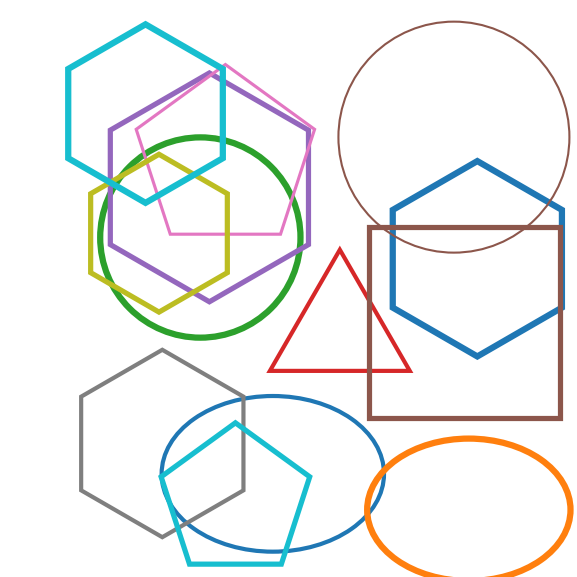[{"shape": "hexagon", "thickness": 3, "radius": 0.85, "center": [0.827, 0.551]}, {"shape": "oval", "thickness": 2, "radius": 0.96, "center": [0.472, 0.179]}, {"shape": "oval", "thickness": 3, "radius": 0.88, "center": [0.812, 0.116]}, {"shape": "circle", "thickness": 3, "radius": 0.87, "center": [0.347, 0.588]}, {"shape": "triangle", "thickness": 2, "radius": 0.7, "center": [0.588, 0.427]}, {"shape": "hexagon", "thickness": 2.5, "radius": 0.99, "center": [0.363, 0.675]}, {"shape": "circle", "thickness": 1, "radius": 1.0, "center": [0.786, 0.762]}, {"shape": "square", "thickness": 2.5, "radius": 0.83, "center": [0.804, 0.441]}, {"shape": "pentagon", "thickness": 1.5, "radius": 0.81, "center": [0.39, 0.725]}, {"shape": "hexagon", "thickness": 2, "radius": 0.81, "center": [0.281, 0.231]}, {"shape": "hexagon", "thickness": 2.5, "radius": 0.68, "center": [0.275, 0.595]}, {"shape": "hexagon", "thickness": 3, "radius": 0.77, "center": [0.252, 0.802]}, {"shape": "pentagon", "thickness": 2.5, "radius": 0.68, "center": [0.408, 0.132]}]